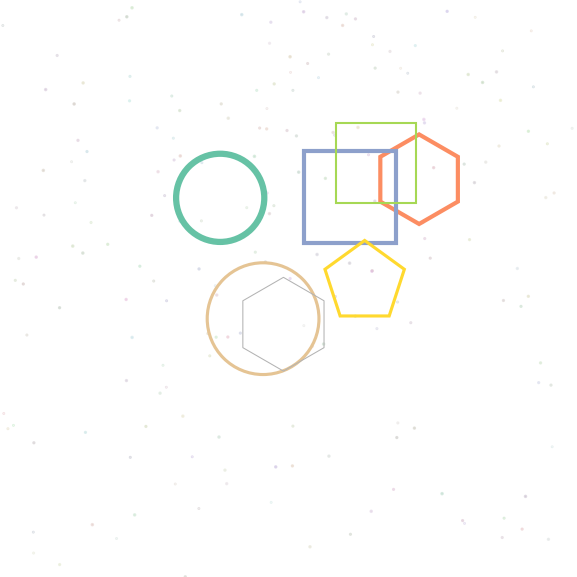[{"shape": "circle", "thickness": 3, "radius": 0.38, "center": [0.381, 0.657]}, {"shape": "hexagon", "thickness": 2, "radius": 0.39, "center": [0.726, 0.689]}, {"shape": "square", "thickness": 2, "radius": 0.4, "center": [0.606, 0.659]}, {"shape": "square", "thickness": 1, "radius": 0.35, "center": [0.65, 0.717]}, {"shape": "pentagon", "thickness": 1.5, "radius": 0.36, "center": [0.631, 0.51]}, {"shape": "circle", "thickness": 1.5, "radius": 0.48, "center": [0.456, 0.447]}, {"shape": "hexagon", "thickness": 0.5, "radius": 0.41, "center": [0.491, 0.438]}]